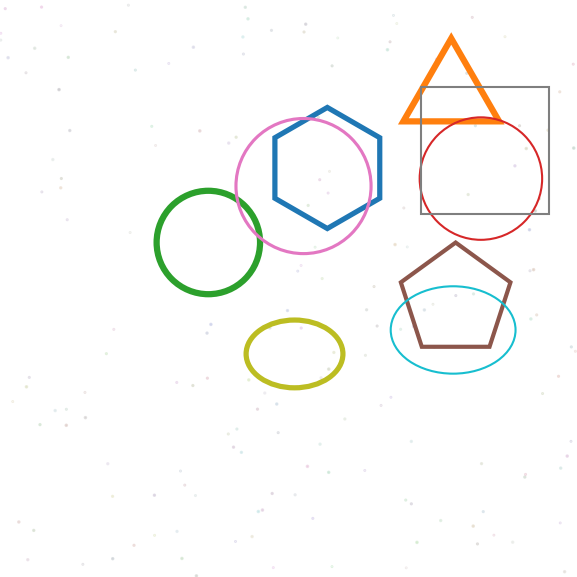[{"shape": "hexagon", "thickness": 2.5, "radius": 0.52, "center": [0.567, 0.708]}, {"shape": "triangle", "thickness": 3, "radius": 0.48, "center": [0.781, 0.837]}, {"shape": "circle", "thickness": 3, "radius": 0.45, "center": [0.361, 0.579]}, {"shape": "circle", "thickness": 1, "radius": 0.53, "center": [0.833, 0.69]}, {"shape": "pentagon", "thickness": 2, "radius": 0.5, "center": [0.789, 0.479]}, {"shape": "circle", "thickness": 1.5, "radius": 0.58, "center": [0.526, 0.677]}, {"shape": "square", "thickness": 1, "radius": 0.55, "center": [0.84, 0.738]}, {"shape": "oval", "thickness": 2.5, "radius": 0.42, "center": [0.51, 0.386]}, {"shape": "oval", "thickness": 1, "radius": 0.54, "center": [0.785, 0.428]}]